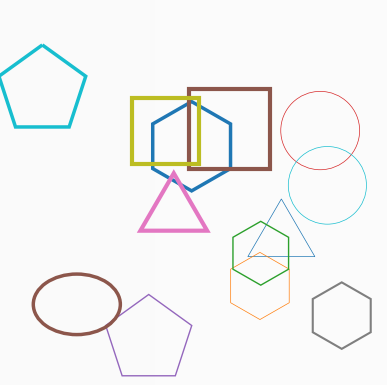[{"shape": "triangle", "thickness": 0.5, "radius": 0.5, "center": [0.726, 0.383]}, {"shape": "hexagon", "thickness": 2.5, "radius": 0.58, "center": [0.495, 0.62]}, {"shape": "hexagon", "thickness": 0.5, "radius": 0.44, "center": [0.671, 0.257]}, {"shape": "hexagon", "thickness": 1, "radius": 0.41, "center": [0.673, 0.342]}, {"shape": "circle", "thickness": 0.5, "radius": 0.51, "center": [0.826, 0.661]}, {"shape": "pentagon", "thickness": 1, "radius": 0.58, "center": [0.384, 0.118]}, {"shape": "oval", "thickness": 2.5, "radius": 0.56, "center": [0.198, 0.21]}, {"shape": "square", "thickness": 3, "radius": 0.52, "center": [0.593, 0.665]}, {"shape": "triangle", "thickness": 3, "radius": 0.5, "center": [0.448, 0.451]}, {"shape": "hexagon", "thickness": 1.5, "radius": 0.43, "center": [0.882, 0.18]}, {"shape": "square", "thickness": 3, "radius": 0.43, "center": [0.427, 0.66]}, {"shape": "circle", "thickness": 0.5, "radius": 0.5, "center": [0.845, 0.519]}, {"shape": "pentagon", "thickness": 2.5, "radius": 0.59, "center": [0.109, 0.765]}]